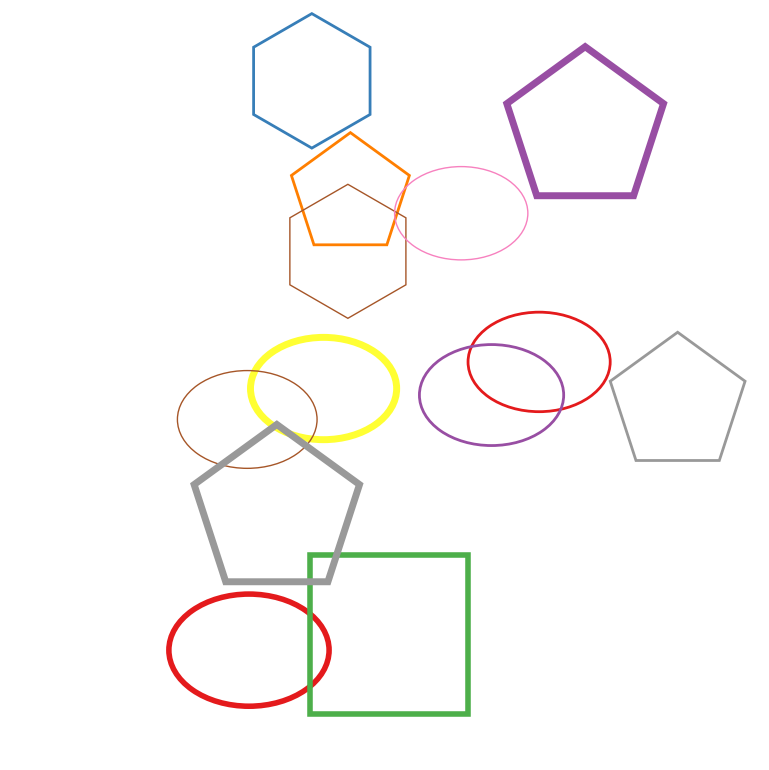[{"shape": "oval", "thickness": 2, "radius": 0.52, "center": [0.323, 0.156]}, {"shape": "oval", "thickness": 1, "radius": 0.46, "center": [0.7, 0.53]}, {"shape": "hexagon", "thickness": 1, "radius": 0.44, "center": [0.405, 0.895]}, {"shape": "square", "thickness": 2, "radius": 0.52, "center": [0.505, 0.176]}, {"shape": "oval", "thickness": 1, "radius": 0.47, "center": [0.638, 0.487]}, {"shape": "pentagon", "thickness": 2.5, "radius": 0.53, "center": [0.76, 0.832]}, {"shape": "pentagon", "thickness": 1, "radius": 0.4, "center": [0.455, 0.747]}, {"shape": "oval", "thickness": 2.5, "radius": 0.47, "center": [0.42, 0.495]}, {"shape": "hexagon", "thickness": 0.5, "radius": 0.44, "center": [0.452, 0.674]}, {"shape": "oval", "thickness": 0.5, "radius": 0.45, "center": [0.321, 0.455]}, {"shape": "oval", "thickness": 0.5, "radius": 0.43, "center": [0.599, 0.723]}, {"shape": "pentagon", "thickness": 2.5, "radius": 0.56, "center": [0.359, 0.336]}, {"shape": "pentagon", "thickness": 1, "radius": 0.46, "center": [0.88, 0.476]}]